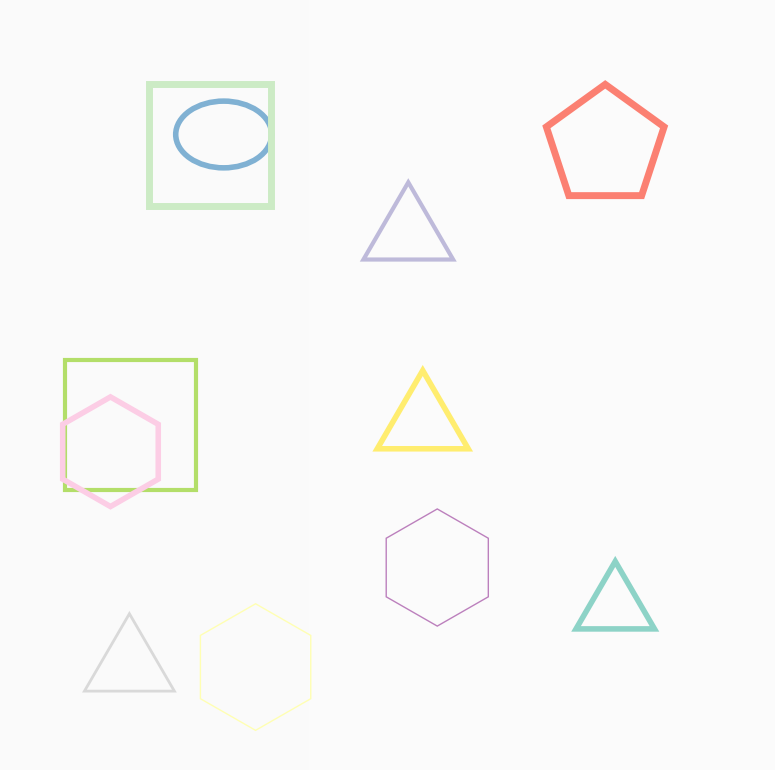[{"shape": "triangle", "thickness": 2, "radius": 0.29, "center": [0.794, 0.212]}, {"shape": "hexagon", "thickness": 0.5, "radius": 0.41, "center": [0.33, 0.134]}, {"shape": "triangle", "thickness": 1.5, "radius": 0.33, "center": [0.527, 0.696]}, {"shape": "pentagon", "thickness": 2.5, "radius": 0.4, "center": [0.781, 0.811]}, {"shape": "oval", "thickness": 2, "radius": 0.31, "center": [0.289, 0.825]}, {"shape": "square", "thickness": 1.5, "radius": 0.42, "center": [0.168, 0.448]}, {"shape": "hexagon", "thickness": 2, "radius": 0.36, "center": [0.143, 0.413]}, {"shape": "triangle", "thickness": 1, "radius": 0.34, "center": [0.167, 0.136]}, {"shape": "hexagon", "thickness": 0.5, "radius": 0.38, "center": [0.564, 0.263]}, {"shape": "square", "thickness": 2.5, "radius": 0.39, "center": [0.271, 0.812]}, {"shape": "triangle", "thickness": 2, "radius": 0.34, "center": [0.545, 0.451]}]